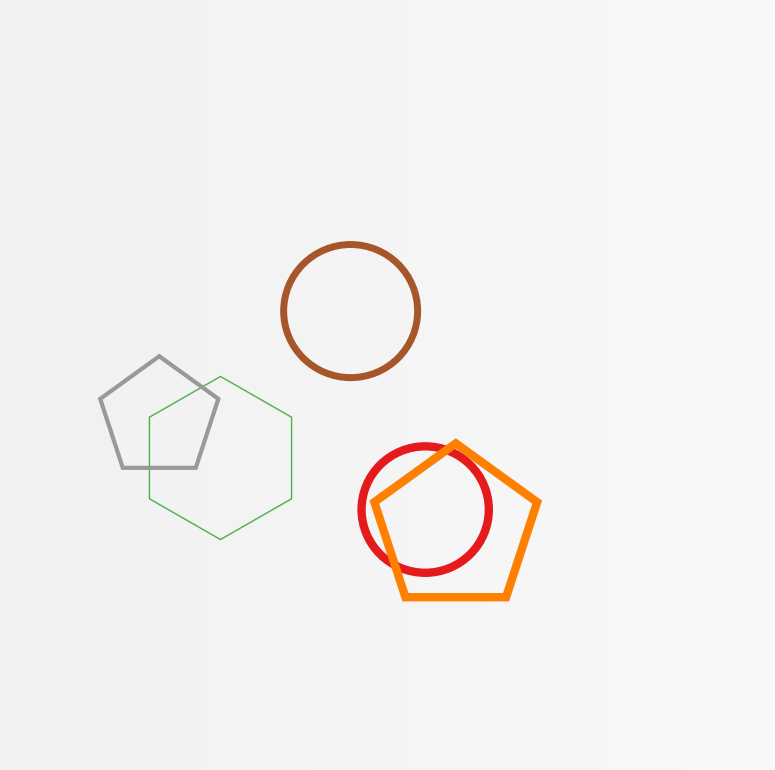[{"shape": "circle", "thickness": 3, "radius": 0.41, "center": [0.549, 0.338]}, {"shape": "hexagon", "thickness": 0.5, "radius": 0.53, "center": [0.285, 0.405]}, {"shape": "pentagon", "thickness": 3, "radius": 0.55, "center": [0.588, 0.314]}, {"shape": "circle", "thickness": 2.5, "radius": 0.43, "center": [0.452, 0.596]}, {"shape": "pentagon", "thickness": 1.5, "radius": 0.4, "center": [0.206, 0.457]}]